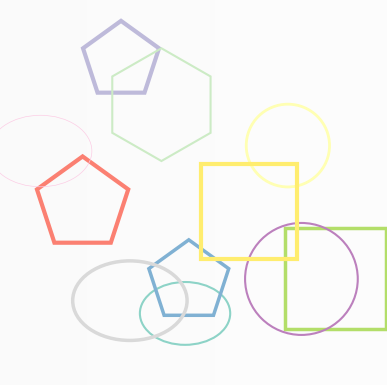[{"shape": "oval", "thickness": 1.5, "radius": 0.58, "center": [0.478, 0.186]}, {"shape": "circle", "thickness": 2, "radius": 0.54, "center": [0.743, 0.622]}, {"shape": "pentagon", "thickness": 3, "radius": 0.52, "center": [0.312, 0.843]}, {"shape": "pentagon", "thickness": 3, "radius": 0.62, "center": [0.213, 0.47]}, {"shape": "pentagon", "thickness": 2.5, "radius": 0.54, "center": [0.487, 0.269]}, {"shape": "square", "thickness": 2.5, "radius": 0.65, "center": [0.865, 0.276]}, {"shape": "oval", "thickness": 0.5, "radius": 0.66, "center": [0.104, 0.608]}, {"shape": "oval", "thickness": 2.5, "radius": 0.74, "center": [0.335, 0.219]}, {"shape": "circle", "thickness": 1.5, "radius": 0.73, "center": [0.778, 0.275]}, {"shape": "hexagon", "thickness": 1.5, "radius": 0.73, "center": [0.417, 0.728]}, {"shape": "square", "thickness": 3, "radius": 0.62, "center": [0.643, 0.45]}]